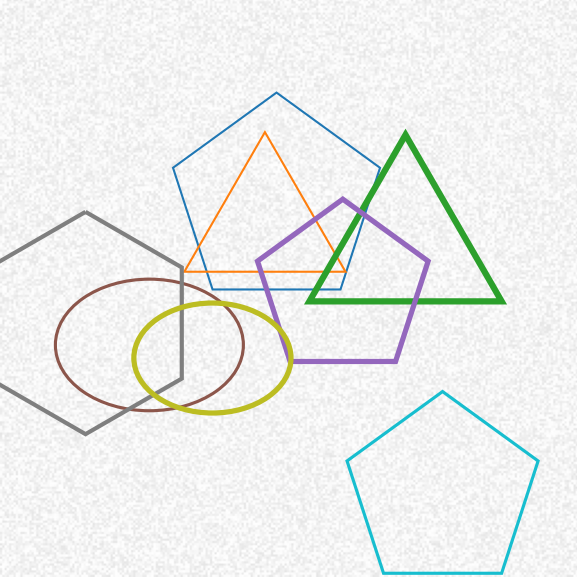[{"shape": "pentagon", "thickness": 1, "radius": 0.94, "center": [0.479, 0.65]}, {"shape": "triangle", "thickness": 1, "radius": 0.81, "center": [0.459, 0.609]}, {"shape": "triangle", "thickness": 3, "radius": 0.96, "center": [0.702, 0.573]}, {"shape": "pentagon", "thickness": 2.5, "radius": 0.78, "center": [0.594, 0.499]}, {"shape": "oval", "thickness": 1.5, "radius": 0.81, "center": [0.259, 0.402]}, {"shape": "hexagon", "thickness": 2, "radius": 0.96, "center": [0.148, 0.44]}, {"shape": "oval", "thickness": 2.5, "radius": 0.68, "center": [0.368, 0.379]}, {"shape": "pentagon", "thickness": 1.5, "radius": 0.87, "center": [0.766, 0.147]}]